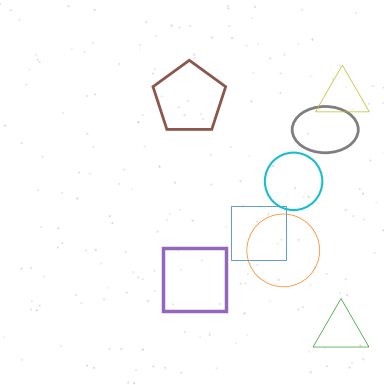[{"shape": "square", "thickness": 0.5, "radius": 0.35, "center": [0.671, 0.396]}, {"shape": "circle", "thickness": 0.5, "radius": 0.47, "center": [0.736, 0.35]}, {"shape": "triangle", "thickness": 0.5, "radius": 0.42, "center": [0.886, 0.141]}, {"shape": "square", "thickness": 2.5, "radius": 0.41, "center": [0.506, 0.273]}, {"shape": "pentagon", "thickness": 2, "radius": 0.5, "center": [0.492, 0.744]}, {"shape": "oval", "thickness": 2, "radius": 0.43, "center": [0.845, 0.663]}, {"shape": "triangle", "thickness": 0.5, "radius": 0.4, "center": [0.889, 0.75]}, {"shape": "circle", "thickness": 1.5, "radius": 0.37, "center": [0.763, 0.529]}]